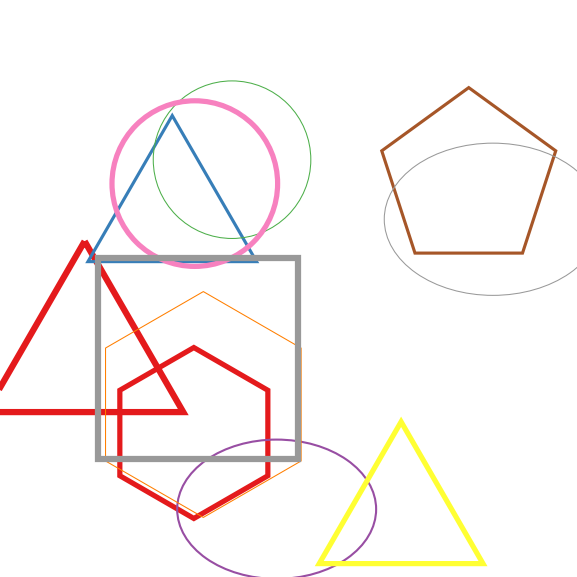[{"shape": "triangle", "thickness": 3, "radius": 0.99, "center": [0.147, 0.384]}, {"shape": "hexagon", "thickness": 2.5, "radius": 0.74, "center": [0.336, 0.249]}, {"shape": "triangle", "thickness": 1.5, "radius": 0.84, "center": [0.298, 0.63]}, {"shape": "circle", "thickness": 0.5, "radius": 0.68, "center": [0.402, 0.723]}, {"shape": "oval", "thickness": 1, "radius": 0.86, "center": [0.479, 0.117]}, {"shape": "hexagon", "thickness": 0.5, "radius": 0.98, "center": [0.352, 0.299]}, {"shape": "triangle", "thickness": 2.5, "radius": 0.82, "center": [0.695, 0.105]}, {"shape": "pentagon", "thickness": 1.5, "radius": 0.79, "center": [0.812, 0.689]}, {"shape": "circle", "thickness": 2.5, "radius": 0.72, "center": [0.337, 0.681]}, {"shape": "oval", "thickness": 0.5, "radius": 0.94, "center": [0.854, 0.619]}, {"shape": "square", "thickness": 3, "radius": 0.87, "center": [0.343, 0.378]}]